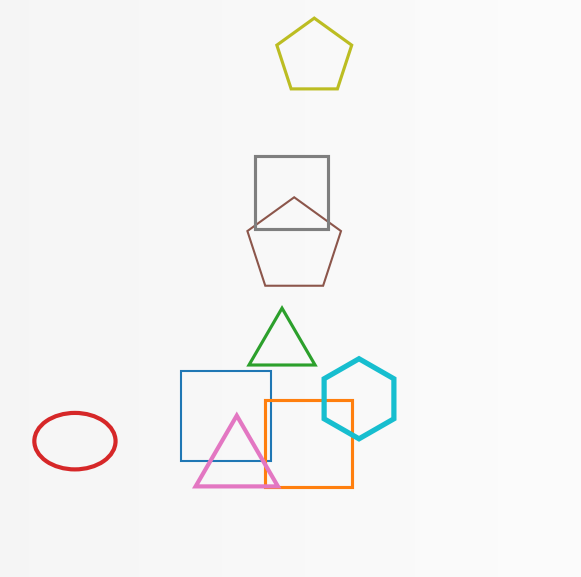[{"shape": "square", "thickness": 1, "radius": 0.39, "center": [0.389, 0.278]}, {"shape": "square", "thickness": 1.5, "radius": 0.38, "center": [0.531, 0.232]}, {"shape": "triangle", "thickness": 1.5, "radius": 0.33, "center": [0.485, 0.4]}, {"shape": "oval", "thickness": 2, "radius": 0.35, "center": [0.129, 0.235]}, {"shape": "pentagon", "thickness": 1, "radius": 0.42, "center": [0.506, 0.573]}, {"shape": "triangle", "thickness": 2, "radius": 0.41, "center": [0.407, 0.198]}, {"shape": "square", "thickness": 1.5, "radius": 0.31, "center": [0.501, 0.665]}, {"shape": "pentagon", "thickness": 1.5, "radius": 0.34, "center": [0.541, 0.9]}, {"shape": "hexagon", "thickness": 2.5, "radius": 0.35, "center": [0.618, 0.309]}]